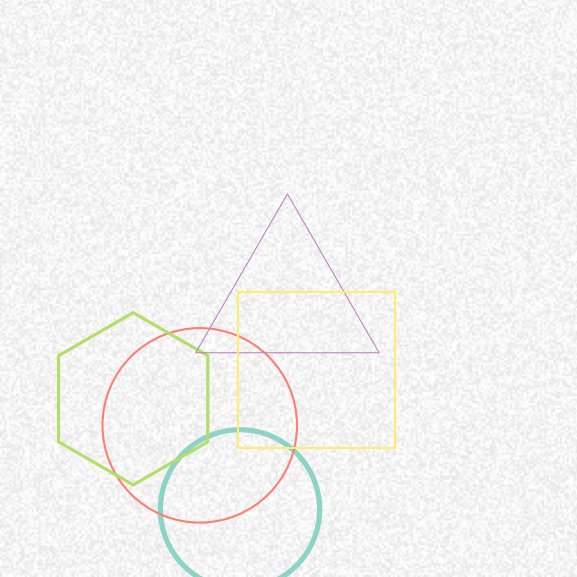[{"shape": "circle", "thickness": 2.5, "radius": 0.69, "center": [0.416, 0.117]}, {"shape": "circle", "thickness": 1, "radius": 0.84, "center": [0.346, 0.263]}, {"shape": "hexagon", "thickness": 1.5, "radius": 0.75, "center": [0.231, 0.309]}, {"shape": "triangle", "thickness": 0.5, "radius": 0.92, "center": [0.498, 0.48]}, {"shape": "square", "thickness": 1, "radius": 0.68, "center": [0.548, 0.359]}]